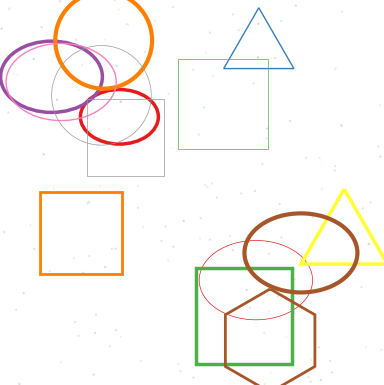[{"shape": "oval", "thickness": 2.5, "radius": 0.51, "center": [0.31, 0.697]}, {"shape": "oval", "thickness": 0.5, "radius": 0.74, "center": [0.665, 0.272]}, {"shape": "triangle", "thickness": 1, "radius": 0.53, "center": [0.672, 0.875]}, {"shape": "square", "thickness": 2.5, "radius": 0.63, "center": [0.634, 0.179]}, {"shape": "square", "thickness": 0.5, "radius": 0.59, "center": [0.579, 0.731]}, {"shape": "oval", "thickness": 2.5, "radius": 0.66, "center": [0.134, 0.801]}, {"shape": "circle", "thickness": 3, "radius": 0.63, "center": [0.269, 0.895]}, {"shape": "square", "thickness": 2, "radius": 0.53, "center": [0.211, 0.395]}, {"shape": "triangle", "thickness": 2.5, "radius": 0.65, "center": [0.894, 0.379]}, {"shape": "oval", "thickness": 3, "radius": 0.73, "center": [0.782, 0.343]}, {"shape": "hexagon", "thickness": 2, "radius": 0.67, "center": [0.702, 0.115]}, {"shape": "oval", "thickness": 1, "radius": 0.72, "center": [0.159, 0.787]}, {"shape": "square", "thickness": 0.5, "radius": 0.5, "center": [0.325, 0.644]}, {"shape": "circle", "thickness": 0.5, "radius": 0.65, "center": [0.263, 0.752]}]